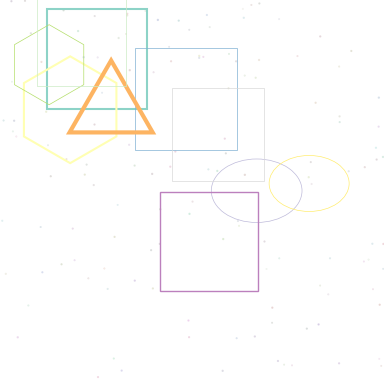[{"shape": "square", "thickness": 1.5, "radius": 0.65, "center": [0.251, 0.846]}, {"shape": "hexagon", "thickness": 1.5, "radius": 0.69, "center": [0.182, 0.715]}, {"shape": "oval", "thickness": 0.5, "radius": 0.59, "center": [0.667, 0.505]}, {"shape": "square", "thickness": 0.5, "radius": 0.67, "center": [0.484, 0.743]}, {"shape": "triangle", "thickness": 3, "radius": 0.62, "center": [0.289, 0.718]}, {"shape": "hexagon", "thickness": 0.5, "radius": 0.52, "center": [0.128, 0.832]}, {"shape": "square", "thickness": 0.5, "radius": 0.6, "center": [0.566, 0.651]}, {"shape": "square", "thickness": 1, "radius": 0.64, "center": [0.542, 0.373]}, {"shape": "square", "thickness": 0.5, "radius": 0.58, "center": [0.212, 0.894]}, {"shape": "oval", "thickness": 0.5, "radius": 0.52, "center": [0.803, 0.523]}]